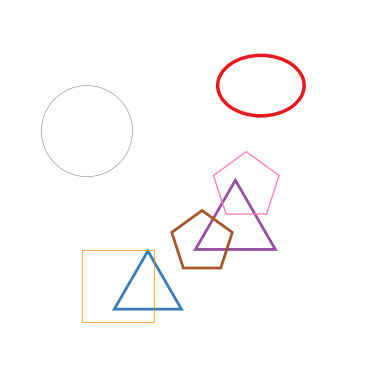[{"shape": "oval", "thickness": 2.5, "radius": 0.56, "center": [0.678, 0.778]}, {"shape": "triangle", "thickness": 2, "radius": 0.5, "center": [0.384, 0.247]}, {"shape": "triangle", "thickness": 2, "radius": 0.6, "center": [0.611, 0.412]}, {"shape": "square", "thickness": 0.5, "radius": 0.47, "center": [0.308, 0.257]}, {"shape": "pentagon", "thickness": 2, "radius": 0.41, "center": [0.525, 0.371]}, {"shape": "pentagon", "thickness": 1, "radius": 0.45, "center": [0.64, 0.516]}, {"shape": "circle", "thickness": 0.5, "radius": 0.59, "center": [0.226, 0.659]}]